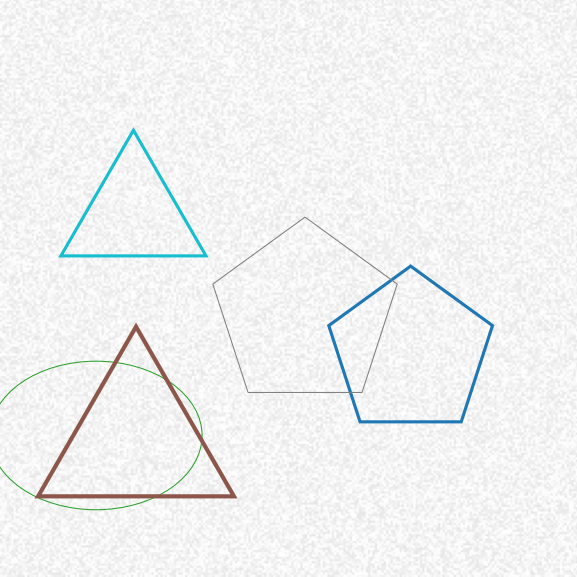[{"shape": "pentagon", "thickness": 1.5, "radius": 0.75, "center": [0.711, 0.389]}, {"shape": "oval", "thickness": 0.5, "radius": 0.92, "center": [0.166, 0.245]}, {"shape": "triangle", "thickness": 2, "radius": 0.98, "center": [0.236, 0.238]}, {"shape": "pentagon", "thickness": 0.5, "radius": 0.84, "center": [0.528, 0.455]}, {"shape": "triangle", "thickness": 1.5, "radius": 0.73, "center": [0.231, 0.629]}]